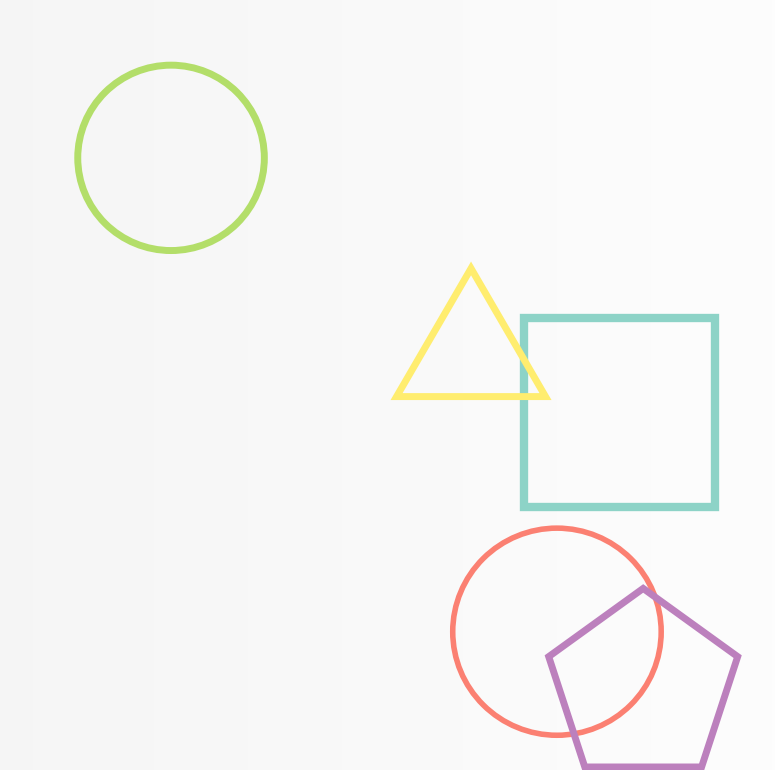[{"shape": "square", "thickness": 3, "radius": 0.62, "center": [0.799, 0.464]}, {"shape": "circle", "thickness": 2, "radius": 0.67, "center": [0.719, 0.18]}, {"shape": "circle", "thickness": 2.5, "radius": 0.6, "center": [0.221, 0.795]}, {"shape": "pentagon", "thickness": 2.5, "radius": 0.64, "center": [0.83, 0.108]}, {"shape": "triangle", "thickness": 2.5, "radius": 0.55, "center": [0.608, 0.54]}]